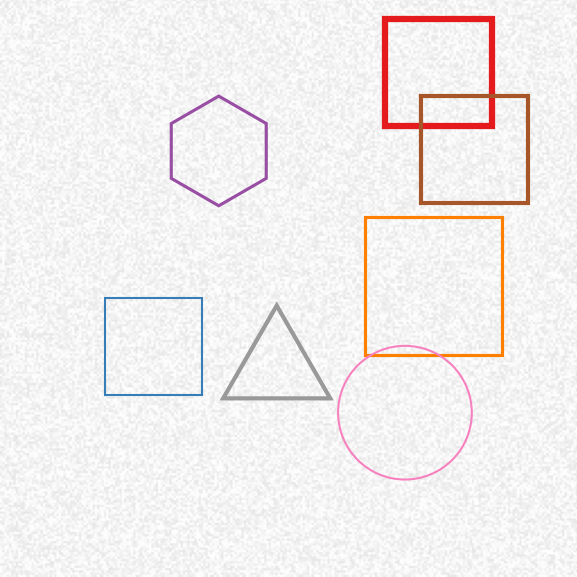[{"shape": "square", "thickness": 3, "radius": 0.46, "center": [0.759, 0.874]}, {"shape": "square", "thickness": 1, "radius": 0.42, "center": [0.266, 0.4]}, {"shape": "hexagon", "thickness": 1.5, "radius": 0.47, "center": [0.379, 0.738]}, {"shape": "square", "thickness": 1.5, "radius": 0.6, "center": [0.751, 0.504]}, {"shape": "square", "thickness": 2, "radius": 0.46, "center": [0.821, 0.741]}, {"shape": "circle", "thickness": 1, "radius": 0.58, "center": [0.701, 0.285]}, {"shape": "triangle", "thickness": 2, "radius": 0.54, "center": [0.479, 0.363]}]